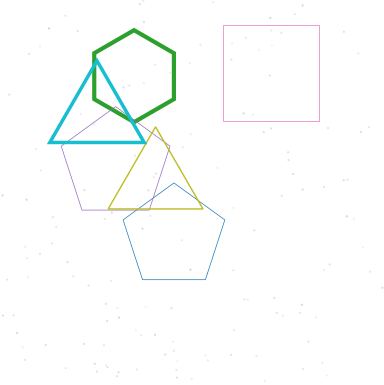[{"shape": "pentagon", "thickness": 0.5, "radius": 0.69, "center": [0.452, 0.386]}, {"shape": "hexagon", "thickness": 3, "radius": 0.6, "center": [0.348, 0.802]}, {"shape": "pentagon", "thickness": 0.5, "radius": 0.74, "center": [0.3, 0.575]}, {"shape": "square", "thickness": 0.5, "radius": 0.62, "center": [0.704, 0.811]}, {"shape": "triangle", "thickness": 1, "radius": 0.71, "center": [0.404, 0.528]}, {"shape": "triangle", "thickness": 2.5, "radius": 0.71, "center": [0.252, 0.701]}]